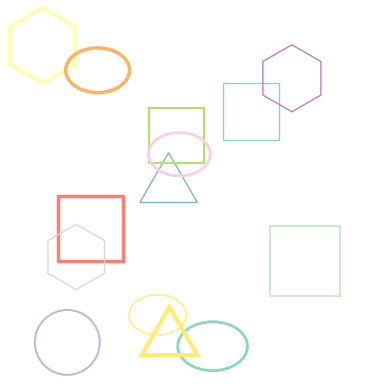[{"shape": "oval", "thickness": 2, "radius": 0.45, "center": [0.552, 0.101]}, {"shape": "square", "thickness": 1, "radius": 0.37, "center": [0.652, 0.71]}, {"shape": "hexagon", "thickness": 3, "radius": 0.49, "center": [0.111, 0.882]}, {"shape": "circle", "thickness": 1.5, "radius": 0.42, "center": [0.175, 0.111]}, {"shape": "square", "thickness": 2.5, "radius": 0.42, "center": [0.236, 0.407]}, {"shape": "triangle", "thickness": 1, "radius": 0.43, "center": [0.438, 0.517]}, {"shape": "oval", "thickness": 2.5, "radius": 0.41, "center": [0.254, 0.818]}, {"shape": "square", "thickness": 1.5, "radius": 0.35, "center": [0.459, 0.648]}, {"shape": "oval", "thickness": 2, "radius": 0.4, "center": [0.466, 0.599]}, {"shape": "hexagon", "thickness": 1, "radius": 0.42, "center": [0.198, 0.333]}, {"shape": "hexagon", "thickness": 1, "radius": 0.44, "center": [0.758, 0.797]}, {"shape": "square", "thickness": 1.5, "radius": 0.45, "center": [0.791, 0.322]}, {"shape": "triangle", "thickness": 3, "radius": 0.42, "center": [0.44, 0.119]}, {"shape": "oval", "thickness": 1, "radius": 0.37, "center": [0.409, 0.182]}]